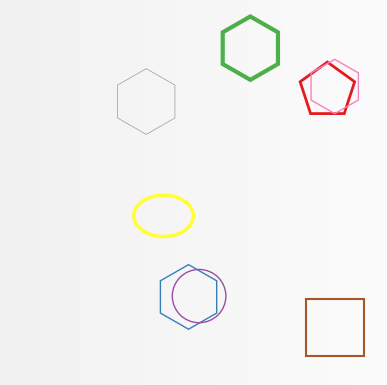[{"shape": "pentagon", "thickness": 2, "radius": 0.37, "center": [0.845, 0.765]}, {"shape": "hexagon", "thickness": 1, "radius": 0.42, "center": [0.487, 0.229]}, {"shape": "hexagon", "thickness": 3, "radius": 0.41, "center": [0.646, 0.875]}, {"shape": "circle", "thickness": 1, "radius": 0.35, "center": [0.514, 0.231]}, {"shape": "oval", "thickness": 2.5, "radius": 0.38, "center": [0.422, 0.439]}, {"shape": "square", "thickness": 1.5, "radius": 0.37, "center": [0.865, 0.148]}, {"shape": "hexagon", "thickness": 1, "radius": 0.35, "center": [0.864, 0.775]}, {"shape": "hexagon", "thickness": 0.5, "radius": 0.43, "center": [0.377, 0.736]}]